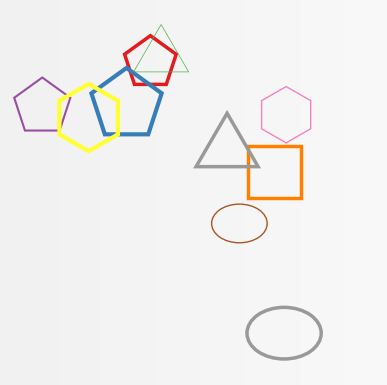[{"shape": "pentagon", "thickness": 2.5, "radius": 0.35, "center": [0.388, 0.837]}, {"shape": "pentagon", "thickness": 3, "radius": 0.48, "center": [0.327, 0.728]}, {"shape": "triangle", "thickness": 0.5, "radius": 0.41, "center": [0.416, 0.854]}, {"shape": "pentagon", "thickness": 1.5, "radius": 0.38, "center": [0.109, 0.723]}, {"shape": "square", "thickness": 2.5, "radius": 0.34, "center": [0.709, 0.553]}, {"shape": "hexagon", "thickness": 3, "radius": 0.44, "center": [0.229, 0.695]}, {"shape": "oval", "thickness": 1, "radius": 0.36, "center": [0.618, 0.42]}, {"shape": "hexagon", "thickness": 1, "radius": 0.37, "center": [0.738, 0.702]}, {"shape": "oval", "thickness": 2.5, "radius": 0.48, "center": [0.733, 0.135]}, {"shape": "triangle", "thickness": 2.5, "radius": 0.46, "center": [0.586, 0.613]}]